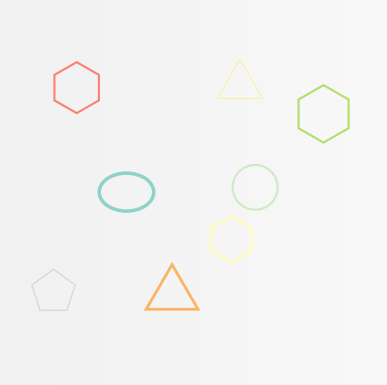[{"shape": "oval", "thickness": 2.5, "radius": 0.35, "center": [0.326, 0.501]}, {"shape": "hexagon", "thickness": 1.5, "radius": 0.3, "center": [0.597, 0.379]}, {"shape": "hexagon", "thickness": 1.5, "radius": 0.33, "center": [0.198, 0.772]}, {"shape": "triangle", "thickness": 2, "radius": 0.39, "center": [0.444, 0.235]}, {"shape": "hexagon", "thickness": 1.5, "radius": 0.37, "center": [0.835, 0.704]}, {"shape": "pentagon", "thickness": 1, "radius": 0.29, "center": [0.138, 0.242]}, {"shape": "circle", "thickness": 1.5, "radius": 0.29, "center": [0.658, 0.513]}, {"shape": "triangle", "thickness": 0.5, "radius": 0.34, "center": [0.619, 0.778]}]